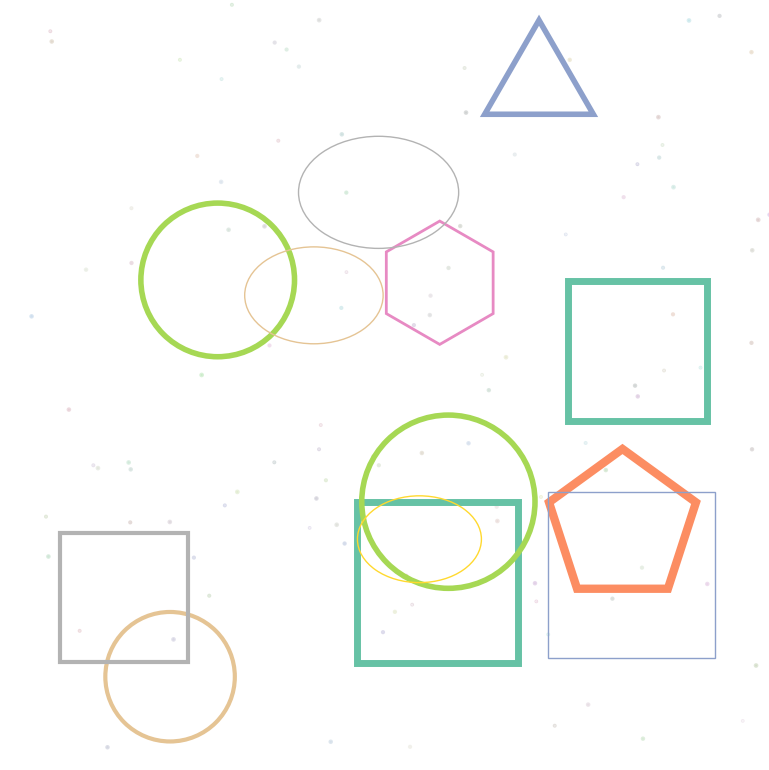[{"shape": "square", "thickness": 2.5, "radius": 0.45, "center": [0.828, 0.544]}, {"shape": "square", "thickness": 2.5, "radius": 0.52, "center": [0.568, 0.243]}, {"shape": "pentagon", "thickness": 3, "radius": 0.5, "center": [0.808, 0.317]}, {"shape": "triangle", "thickness": 2, "radius": 0.41, "center": [0.7, 0.892]}, {"shape": "square", "thickness": 0.5, "radius": 0.54, "center": [0.82, 0.253]}, {"shape": "hexagon", "thickness": 1, "radius": 0.4, "center": [0.571, 0.633]}, {"shape": "circle", "thickness": 2, "radius": 0.56, "center": [0.582, 0.348]}, {"shape": "circle", "thickness": 2, "radius": 0.5, "center": [0.283, 0.636]}, {"shape": "oval", "thickness": 0.5, "radius": 0.4, "center": [0.545, 0.3]}, {"shape": "oval", "thickness": 0.5, "radius": 0.45, "center": [0.408, 0.616]}, {"shape": "circle", "thickness": 1.5, "radius": 0.42, "center": [0.221, 0.121]}, {"shape": "oval", "thickness": 0.5, "radius": 0.52, "center": [0.492, 0.75]}, {"shape": "square", "thickness": 1.5, "radius": 0.42, "center": [0.161, 0.224]}]